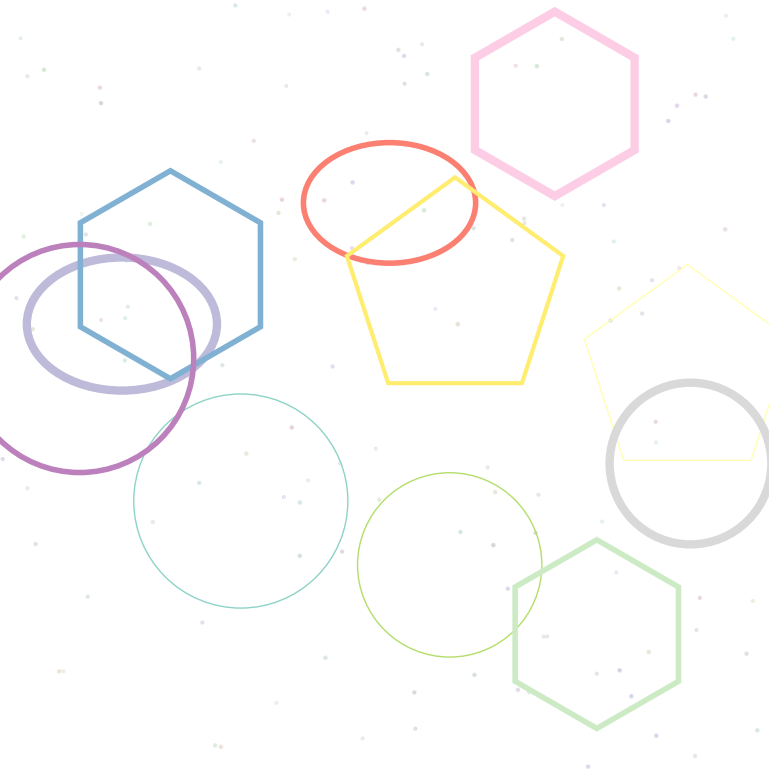[{"shape": "circle", "thickness": 0.5, "radius": 0.7, "center": [0.313, 0.349]}, {"shape": "pentagon", "thickness": 0.5, "radius": 0.7, "center": [0.893, 0.516]}, {"shape": "oval", "thickness": 3, "radius": 0.62, "center": [0.158, 0.579]}, {"shape": "oval", "thickness": 2, "radius": 0.56, "center": [0.506, 0.737]}, {"shape": "hexagon", "thickness": 2, "radius": 0.68, "center": [0.221, 0.643]}, {"shape": "circle", "thickness": 0.5, "radius": 0.6, "center": [0.584, 0.266]}, {"shape": "hexagon", "thickness": 3, "radius": 0.6, "center": [0.72, 0.865]}, {"shape": "circle", "thickness": 3, "radius": 0.53, "center": [0.897, 0.398]}, {"shape": "circle", "thickness": 2, "radius": 0.74, "center": [0.103, 0.534]}, {"shape": "hexagon", "thickness": 2, "radius": 0.61, "center": [0.775, 0.176]}, {"shape": "pentagon", "thickness": 1.5, "radius": 0.74, "center": [0.591, 0.622]}]